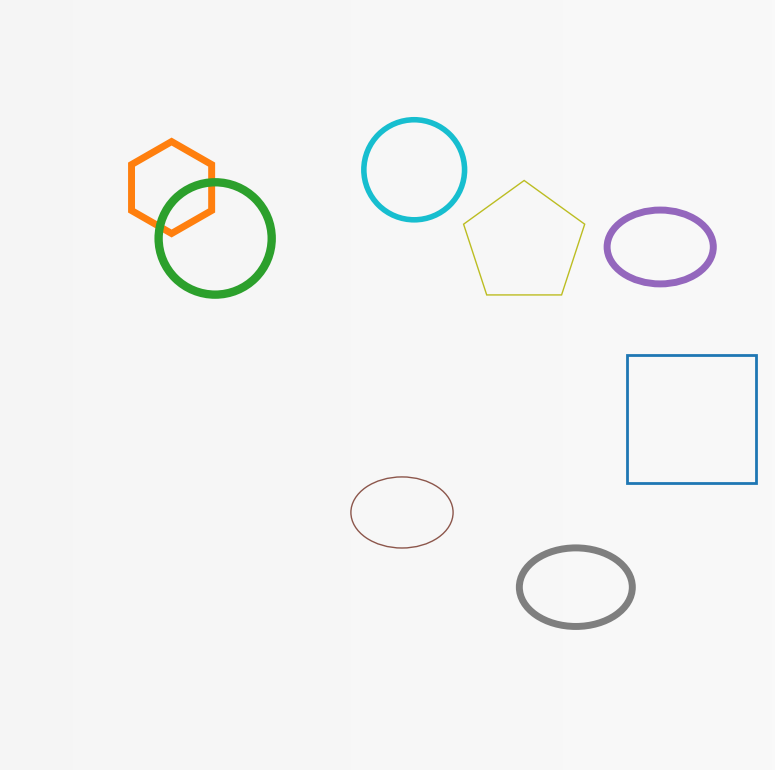[{"shape": "square", "thickness": 1, "radius": 0.42, "center": [0.892, 0.456]}, {"shape": "hexagon", "thickness": 2.5, "radius": 0.3, "center": [0.221, 0.756]}, {"shape": "circle", "thickness": 3, "radius": 0.36, "center": [0.278, 0.69]}, {"shape": "oval", "thickness": 2.5, "radius": 0.34, "center": [0.852, 0.679]}, {"shape": "oval", "thickness": 0.5, "radius": 0.33, "center": [0.519, 0.334]}, {"shape": "oval", "thickness": 2.5, "radius": 0.36, "center": [0.743, 0.237]}, {"shape": "pentagon", "thickness": 0.5, "radius": 0.41, "center": [0.676, 0.683]}, {"shape": "circle", "thickness": 2, "radius": 0.32, "center": [0.534, 0.78]}]